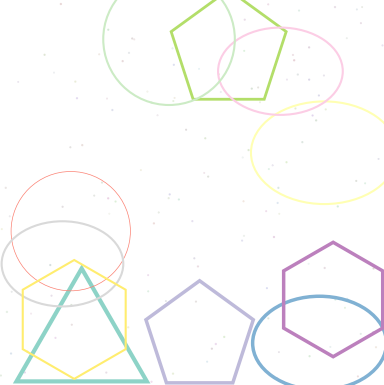[{"shape": "triangle", "thickness": 3, "radius": 0.98, "center": [0.212, 0.107]}, {"shape": "oval", "thickness": 1.5, "radius": 0.95, "center": [0.842, 0.603]}, {"shape": "pentagon", "thickness": 2.5, "radius": 0.73, "center": [0.518, 0.124]}, {"shape": "circle", "thickness": 0.5, "radius": 0.77, "center": [0.184, 0.4]}, {"shape": "oval", "thickness": 2.5, "radius": 0.87, "center": [0.83, 0.109]}, {"shape": "pentagon", "thickness": 2, "radius": 0.79, "center": [0.594, 0.869]}, {"shape": "oval", "thickness": 1.5, "radius": 0.81, "center": [0.728, 0.815]}, {"shape": "oval", "thickness": 1.5, "radius": 0.79, "center": [0.162, 0.315]}, {"shape": "hexagon", "thickness": 2.5, "radius": 0.74, "center": [0.865, 0.222]}, {"shape": "circle", "thickness": 1.5, "radius": 0.85, "center": [0.439, 0.898]}, {"shape": "hexagon", "thickness": 1.5, "radius": 0.77, "center": [0.193, 0.17]}]